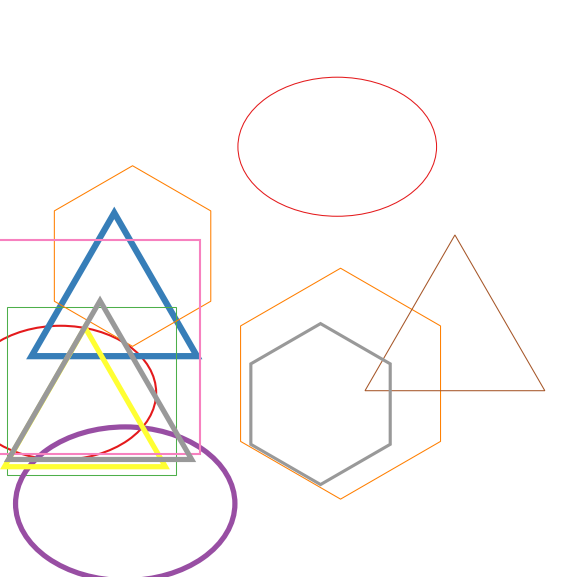[{"shape": "oval", "thickness": 1, "radius": 0.83, "center": [0.105, 0.319]}, {"shape": "oval", "thickness": 0.5, "radius": 0.86, "center": [0.584, 0.745]}, {"shape": "triangle", "thickness": 3, "radius": 0.83, "center": [0.198, 0.465]}, {"shape": "square", "thickness": 0.5, "radius": 0.73, "center": [0.158, 0.322]}, {"shape": "oval", "thickness": 2.5, "radius": 0.95, "center": [0.217, 0.127]}, {"shape": "hexagon", "thickness": 0.5, "radius": 0.78, "center": [0.23, 0.556]}, {"shape": "hexagon", "thickness": 0.5, "radius": 1.0, "center": [0.59, 0.335]}, {"shape": "triangle", "thickness": 2.5, "radius": 0.8, "center": [0.147, 0.271]}, {"shape": "triangle", "thickness": 0.5, "radius": 0.9, "center": [0.788, 0.412]}, {"shape": "square", "thickness": 1, "radius": 0.92, "center": [0.162, 0.398]}, {"shape": "hexagon", "thickness": 1.5, "radius": 0.7, "center": [0.555, 0.299]}, {"shape": "triangle", "thickness": 2.5, "radius": 0.92, "center": [0.173, 0.295]}]